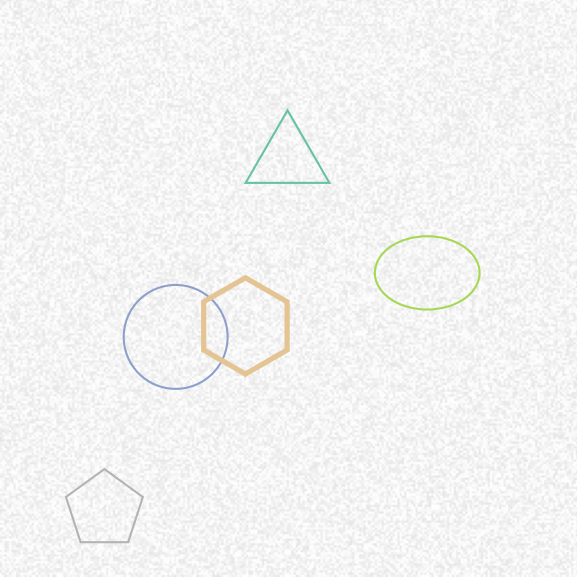[{"shape": "triangle", "thickness": 1, "radius": 0.42, "center": [0.498, 0.724]}, {"shape": "circle", "thickness": 1, "radius": 0.45, "center": [0.304, 0.416]}, {"shape": "oval", "thickness": 1, "radius": 0.45, "center": [0.74, 0.527]}, {"shape": "hexagon", "thickness": 2.5, "radius": 0.42, "center": [0.425, 0.435]}, {"shape": "pentagon", "thickness": 1, "radius": 0.35, "center": [0.181, 0.117]}]